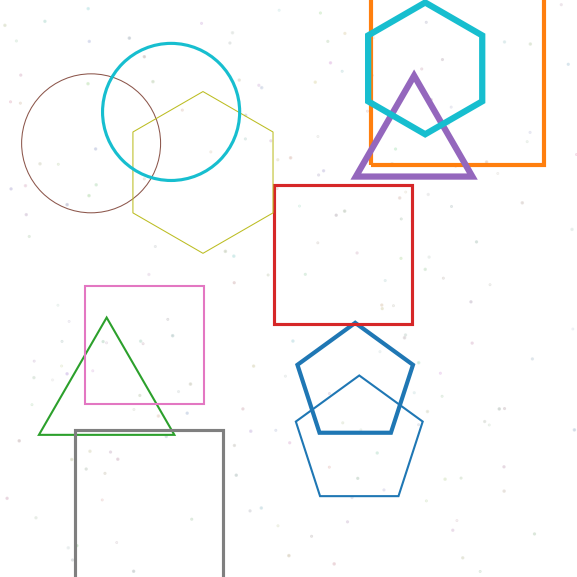[{"shape": "pentagon", "thickness": 2, "radius": 0.53, "center": [0.615, 0.335]}, {"shape": "pentagon", "thickness": 1, "radius": 0.58, "center": [0.622, 0.233]}, {"shape": "square", "thickness": 2, "radius": 0.75, "center": [0.793, 0.863]}, {"shape": "triangle", "thickness": 1, "radius": 0.68, "center": [0.185, 0.314]}, {"shape": "square", "thickness": 1.5, "radius": 0.6, "center": [0.594, 0.559]}, {"shape": "triangle", "thickness": 3, "radius": 0.58, "center": [0.717, 0.752]}, {"shape": "circle", "thickness": 0.5, "radius": 0.6, "center": [0.158, 0.751]}, {"shape": "square", "thickness": 1, "radius": 0.51, "center": [0.25, 0.402]}, {"shape": "square", "thickness": 1.5, "radius": 0.64, "center": [0.258, 0.126]}, {"shape": "hexagon", "thickness": 0.5, "radius": 0.7, "center": [0.351, 0.701]}, {"shape": "hexagon", "thickness": 3, "radius": 0.57, "center": [0.736, 0.881]}, {"shape": "circle", "thickness": 1.5, "radius": 0.59, "center": [0.296, 0.805]}]